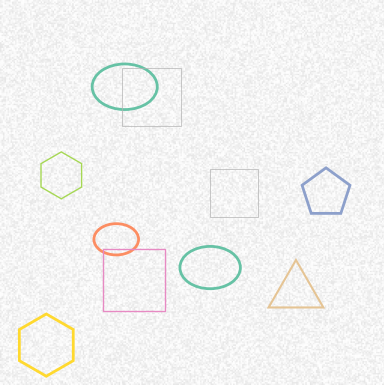[{"shape": "oval", "thickness": 2, "radius": 0.39, "center": [0.546, 0.305]}, {"shape": "oval", "thickness": 2, "radius": 0.42, "center": [0.324, 0.775]}, {"shape": "oval", "thickness": 2, "radius": 0.29, "center": [0.302, 0.378]}, {"shape": "pentagon", "thickness": 2, "radius": 0.33, "center": [0.847, 0.499]}, {"shape": "square", "thickness": 1, "radius": 0.4, "center": [0.347, 0.273]}, {"shape": "hexagon", "thickness": 1, "radius": 0.3, "center": [0.159, 0.545]}, {"shape": "hexagon", "thickness": 2, "radius": 0.4, "center": [0.12, 0.104]}, {"shape": "triangle", "thickness": 1.5, "radius": 0.41, "center": [0.769, 0.242]}, {"shape": "square", "thickness": 0.5, "radius": 0.38, "center": [0.393, 0.747]}, {"shape": "square", "thickness": 0.5, "radius": 0.32, "center": [0.608, 0.499]}]